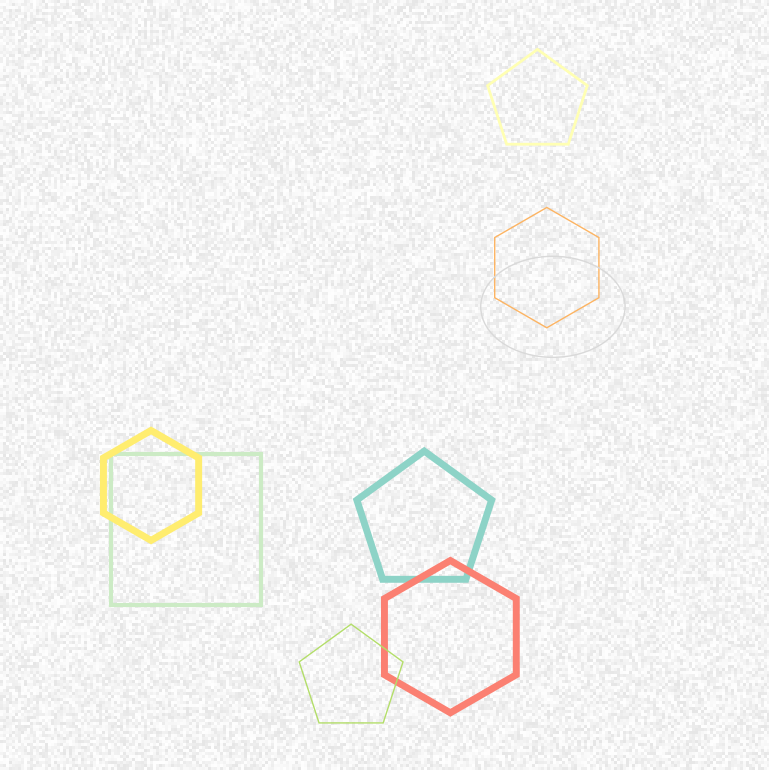[{"shape": "pentagon", "thickness": 2.5, "radius": 0.46, "center": [0.551, 0.322]}, {"shape": "pentagon", "thickness": 1, "radius": 0.34, "center": [0.698, 0.868]}, {"shape": "hexagon", "thickness": 2.5, "radius": 0.49, "center": [0.585, 0.173]}, {"shape": "hexagon", "thickness": 0.5, "radius": 0.39, "center": [0.71, 0.652]}, {"shape": "pentagon", "thickness": 0.5, "radius": 0.35, "center": [0.456, 0.118]}, {"shape": "oval", "thickness": 0.5, "radius": 0.47, "center": [0.718, 0.602]}, {"shape": "square", "thickness": 1.5, "radius": 0.49, "center": [0.242, 0.312]}, {"shape": "hexagon", "thickness": 2.5, "radius": 0.36, "center": [0.196, 0.37]}]